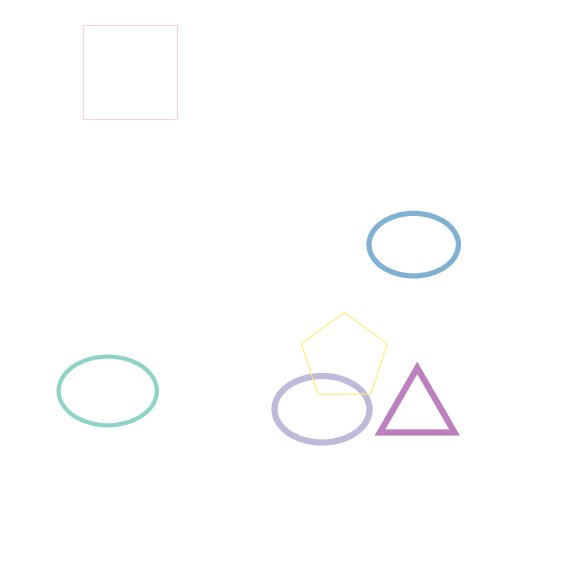[{"shape": "oval", "thickness": 2, "radius": 0.43, "center": [0.187, 0.322]}, {"shape": "oval", "thickness": 3, "radius": 0.41, "center": [0.558, 0.29]}, {"shape": "oval", "thickness": 2.5, "radius": 0.39, "center": [0.716, 0.576]}, {"shape": "square", "thickness": 0.5, "radius": 0.41, "center": [0.225, 0.875]}, {"shape": "triangle", "thickness": 3, "radius": 0.37, "center": [0.723, 0.288]}, {"shape": "pentagon", "thickness": 0.5, "radius": 0.39, "center": [0.596, 0.38]}]